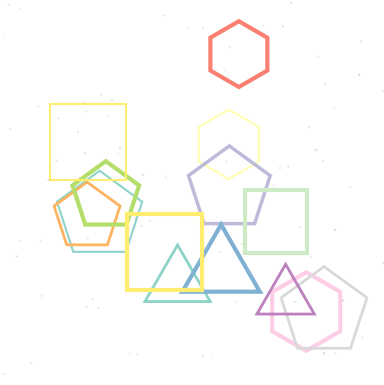[{"shape": "pentagon", "thickness": 1.5, "radius": 0.58, "center": [0.259, 0.44]}, {"shape": "triangle", "thickness": 2, "radius": 0.49, "center": [0.461, 0.266]}, {"shape": "hexagon", "thickness": 1.5, "radius": 0.45, "center": [0.594, 0.625]}, {"shape": "pentagon", "thickness": 2.5, "radius": 0.56, "center": [0.596, 0.509]}, {"shape": "hexagon", "thickness": 3, "radius": 0.43, "center": [0.62, 0.859]}, {"shape": "triangle", "thickness": 3, "radius": 0.58, "center": [0.574, 0.3]}, {"shape": "pentagon", "thickness": 2, "radius": 0.45, "center": [0.226, 0.437]}, {"shape": "pentagon", "thickness": 3, "radius": 0.45, "center": [0.275, 0.49]}, {"shape": "hexagon", "thickness": 3, "radius": 0.51, "center": [0.795, 0.191]}, {"shape": "pentagon", "thickness": 2, "radius": 0.59, "center": [0.842, 0.19]}, {"shape": "triangle", "thickness": 2, "radius": 0.43, "center": [0.742, 0.227]}, {"shape": "square", "thickness": 3, "radius": 0.41, "center": [0.717, 0.425]}, {"shape": "square", "thickness": 1.5, "radius": 0.49, "center": [0.229, 0.631]}, {"shape": "square", "thickness": 3, "radius": 0.49, "center": [0.427, 0.346]}]